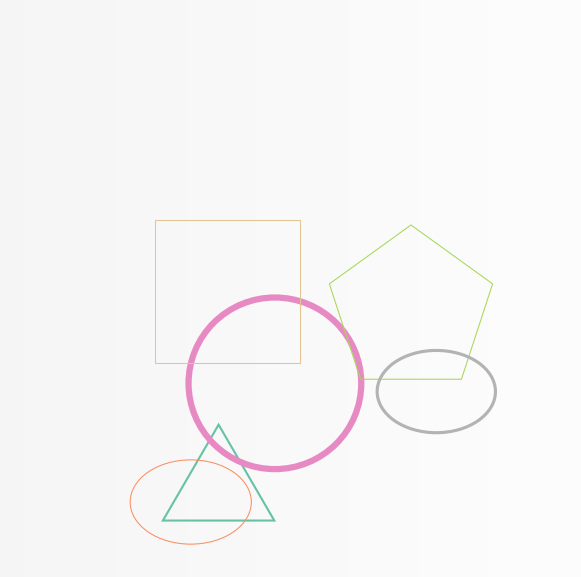[{"shape": "triangle", "thickness": 1, "radius": 0.55, "center": [0.376, 0.153]}, {"shape": "oval", "thickness": 0.5, "radius": 0.52, "center": [0.328, 0.13]}, {"shape": "circle", "thickness": 3, "radius": 0.74, "center": [0.473, 0.335]}, {"shape": "pentagon", "thickness": 0.5, "radius": 0.74, "center": [0.707, 0.462]}, {"shape": "square", "thickness": 0.5, "radius": 0.62, "center": [0.392, 0.494]}, {"shape": "oval", "thickness": 1.5, "radius": 0.51, "center": [0.751, 0.321]}]